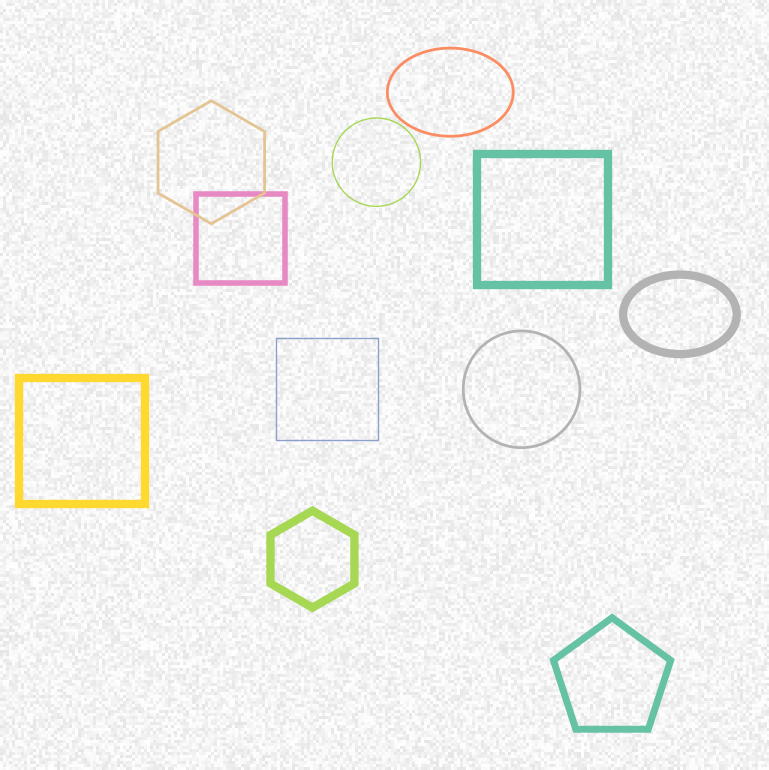[{"shape": "pentagon", "thickness": 2.5, "radius": 0.4, "center": [0.795, 0.118]}, {"shape": "square", "thickness": 3, "radius": 0.42, "center": [0.705, 0.715]}, {"shape": "oval", "thickness": 1, "radius": 0.41, "center": [0.585, 0.88]}, {"shape": "square", "thickness": 0.5, "radius": 0.33, "center": [0.425, 0.495]}, {"shape": "square", "thickness": 2, "radius": 0.29, "center": [0.313, 0.69]}, {"shape": "hexagon", "thickness": 3, "radius": 0.31, "center": [0.406, 0.274]}, {"shape": "circle", "thickness": 0.5, "radius": 0.29, "center": [0.489, 0.789]}, {"shape": "square", "thickness": 3, "radius": 0.41, "center": [0.106, 0.428]}, {"shape": "hexagon", "thickness": 1, "radius": 0.4, "center": [0.274, 0.789]}, {"shape": "circle", "thickness": 1, "radius": 0.38, "center": [0.677, 0.494]}, {"shape": "oval", "thickness": 3, "radius": 0.37, "center": [0.883, 0.592]}]